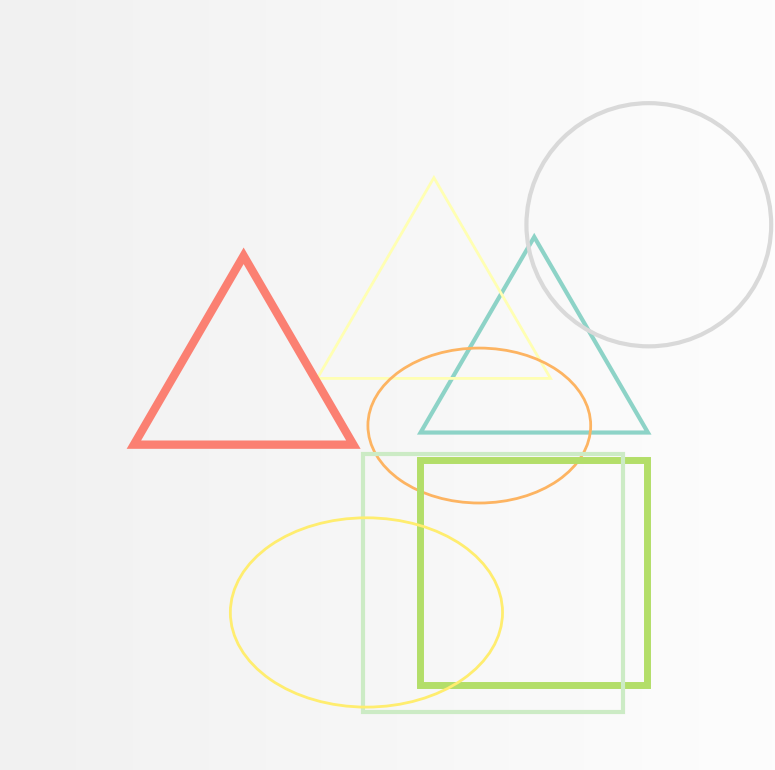[{"shape": "triangle", "thickness": 1.5, "radius": 0.85, "center": [0.689, 0.523]}, {"shape": "triangle", "thickness": 1, "radius": 0.87, "center": [0.56, 0.595]}, {"shape": "triangle", "thickness": 3, "radius": 0.82, "center": [0.314, 0.504]}, {"shape": "oval", "thickness": 1, "radius": 0.72, "center": [0.618, 0.447]}, {"shape": "square", "thickness": 2.5, "radius": 0.73, "center": [0.689, 0.256]}, {"shape": "circle", "thickness": 1.5, "radius": 0.79, "center": [0.837, 0.708]}, {"shape": "square", "thickness": 1.5, "radius": 0.84, "center": [0.636, 0.243]}, {"shape": "oval", "thickness": 1, "radius": 0.88, "center": [0.473, 0.205]}]